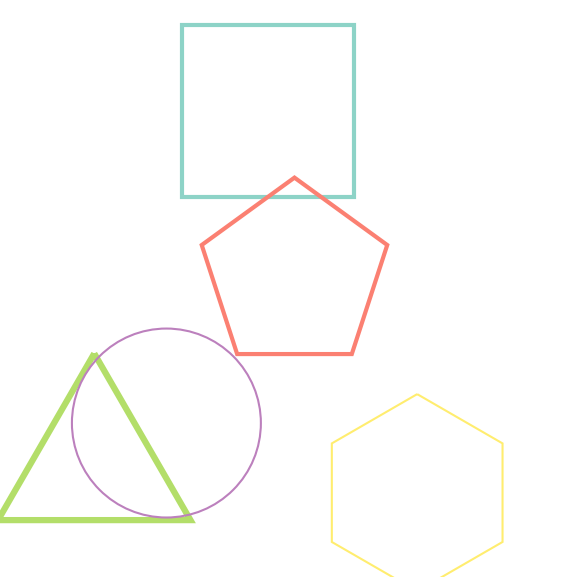[{"shape": "square", "thickness": 2, "radius": 0.75, "center": [0.464, 0.807]}, {"shape": "pentagon", "thickness": 2, "radius": 0.84, "center": [0.51, 0.523]}, {"shape": "triangle", "thickness": 3, "radius": 0.96, "center": [0.163, 0.195]}, {"shape": "circle", "thickness": 1, "radius": 0.82, "center": [0.288, 0.267]}, {"shape": "hexagon", "thickness": 1, "radius": 0.85, "center": [0.722, 0.146]}]